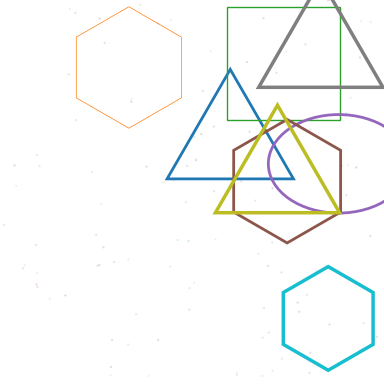[{"shape": "triangle", "thickness": 2, "radius": 0.95, "center": [0.598, 0.63]}, {"shape": "hexagon", "thickness": 0.5, "radius": 0.79, "center": [0.335, 0.825]}, {"shape": "square", "thickness": 1, "radius": 0.73, "center": [0.737, 0.836]}, {"shape": "oval", "thickness": 2, "radius": 0.91, "center": [0.88, 0.574]}, {"shape": "hexagon", "thickness": 2, "radius": 0.8, "center": [0.746, 0.529]}, {"shape": "triangle", "thickness": 2.5, "radius": 0.93, "center": [0.833, 0.866]}, {"shape": "triangle", "thickness": 2.5, "radius": 0.93, "center": [0.721, 0.541]}, {"shape": "hexagon", "thickness": 2.5, "radius": 0.67, "center": [0.852, 0.173]}]